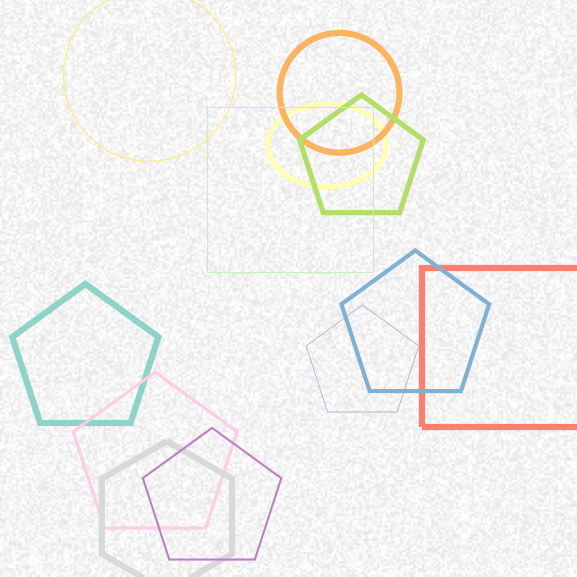[{"shape": "pentagon", "thickness": 3, "radius": 0.67, "center": [0.148, 0.374]}, {"shape": "oval", "thickness": 2.5, "radius": 0.51, "center": [0.566, 0.748]}, {"shape": "pentagon", "thickness": 0.5, "radius": 0.51, "center": [0.628, 0.369]}, {"shape": "square", "thickness": 3, "radius": 0.69, "center": [0.869, 0.397]}, {"shape": "pentagon", "thickness": 2, "radius": 0.67, "center": [0.719, 0.431]}, {"shape": "circle", "thickness": 3, "radius": 0.52, "center": [0.588, 0.838]}, {"shape": "pentagon", "thickness": 2.5, "radius": 0.56, "center": [0.626, 0.722]}, {"shape": "pentagon", "thickness": 1.5, "radius": 0.75, "center": [0.269, 0.206]}, {"shape": "hexagon", "thickness": 3, "radius": 0.65, "center": [0.289, 0.105]}, {"shape": "pentagon", "thickness": 1, "radius": 0.63, "center": [0.367, 0.132]}, {"shape": "square", "thickness": 0.5, "radius": 0.72, "center": [0.503, 0.671]}, {"shape": "circle", "thickness": 0.5, "radius": 0.75, "center": [0.259, 0.869]}]